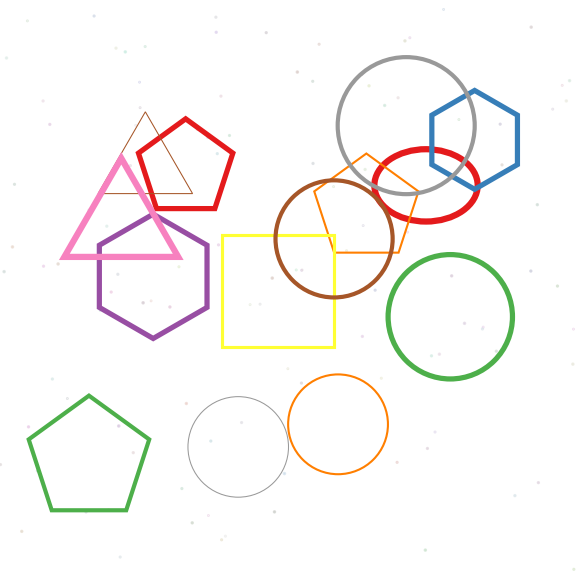[{"shape": "oval", "thickness": 3, "radius": 0.45, "center": [0.738, 0.678]}, {"shape": "pentagon", "thickness": 2.5, "radius": 0.43, "center": [0.321, 0.707]}, {"shape": "hexagon", "thickness": 2.5, "radius": 0.43, "center": [0.822, 0.757]}, {"shape": "circle", "thickness": 2.5, "radius": 0.54, "center": [0.78, 0.451]}, {"shape": "pentagon", "thickness": 2, "radius": 0.55, "center": [0.154, 0.204]}, {"shape": "hexagon", "thickness": 2.5, "radius": 0.54, "center": [0.265, 0.521]}, {"shape": "circle", "thickness": 1, "radius": 0.43, "center": [0.585, 0.264]}, {"shape": "pentagon", "thickness": 1, "radius": 0.47, "center": [0.634, 0.638]}, {"shape": "square", "thickness": 1.5, "radius": 0.48, "center": [0.482, 0.495]}, {"shape": "circle", "thickness": 2, "radius": 0.51, "center": [0.578, 0.585]}, {"shape": "triangle", "thickness": 0.5, "radius": 0.47, "center": [0.252, 0.711]}, {"shape": "triangle", "thickness": 3, "radius": 0.57, "center": [0.21, 0.611]}, {"shape": "circle", "thickness": 2, "radius": 0.59, "center": [0.703, 0.782]}, {"shape": "circle", "thickness": 0.5, "radius": 0.44, "center": [0.413, 0.225]}]